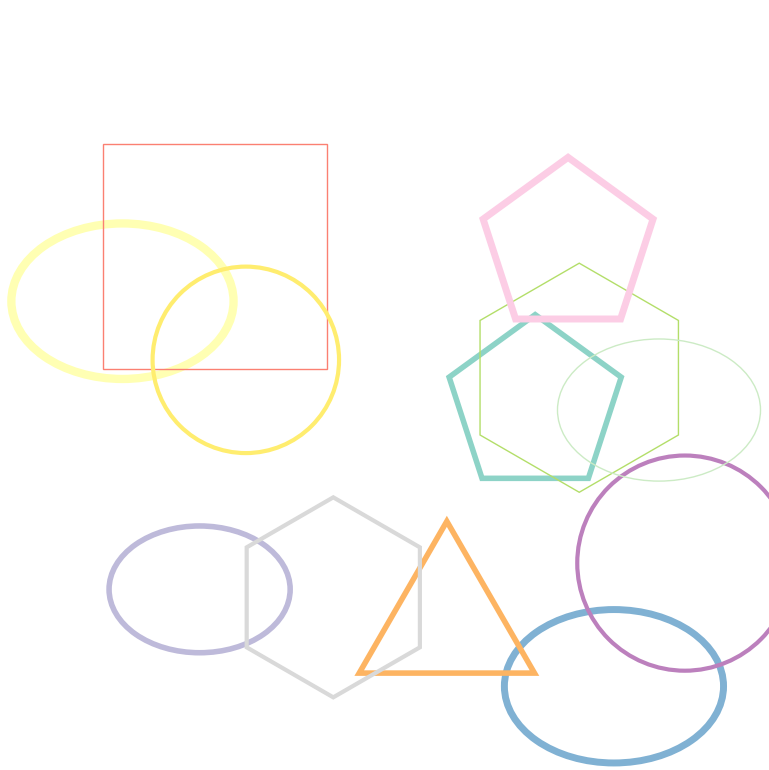[{"shape": "pentagon", "thickness": 2, "radius": 0.59, "center": [0.695, 0.474]}, {"shape": "oval", "thickness": 3, "radius": 0.72, "center": [0.159, 0.609]}, {"shape": "oval", "thickness": 2, "radius": 0.59, "center": [0.259, 0.235]}, {"shape": "square", "thickness": 0.5, "radius": 0.73, "center": [0.279, 0.667]}, {"shape": "oval", "thickness": 2.5, "radius": 0.71, "center": [0.797, 0.109]}, {"shape": "triangle", "thickness": 2, "radius": 0.66, "center": [0.58, 0.192]}, {"shape": "hexagon", "thickness": 0.5, "radius": 0.74, "center": [0.752, 0.509]}, {"shape": "pentagon", "thickness": 2.5, "radius": 0.58, "center": [0.738, 0.68]}, {"shape": "hexagon", "thickness": 1.5, "radius": 0.65, "center": [0.433, 0.224]}, {"shape": "circle", "thickness": 1.5, "radius": 0.7, "center": [0.889, 0.269]}, {"shape": "oval", "thickness": 0.5, "radius": 0.66, "center": [0.856, 0.467]}, {"shape": "circle", "thickness": 1.5, "radius": 0.61, "center": [0.319, 0.533]}]